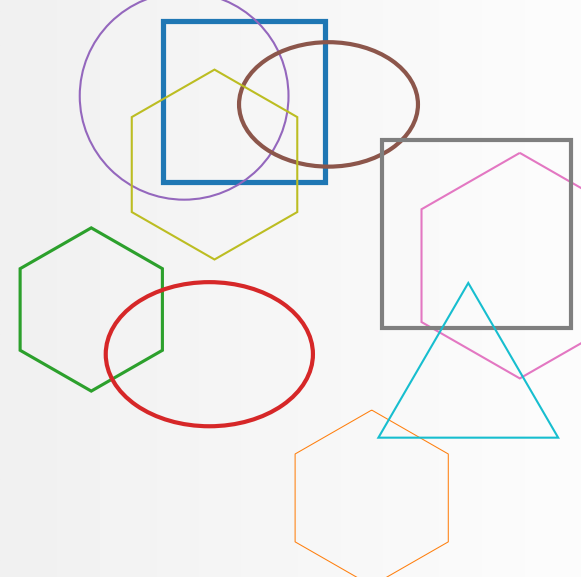[{"shape": "square", "thickness": 2.5, "radius": 0.7, "center": [0.42, 0.823]}, {"shape": "hexagon", "thickness": 0.5, "radius": 0.76, "center": [0.639, 0.137]}, {"shape": "hexagon", "thickness": 1.5, "radius": 0.71, "center": [0.157, 0.463]}, {"shape": "oval", "thickness": 2, "radius": 0.89, "center": [0.36, 0.386]}, {"shape": "circle", "thickness": 1, "radius": 0.9, "center": [0.317, 0.833]}, {"shape": "oval", "thickness": 2, "radius": 0.77, "center": [0.565, 0.818]}, {"shape": "hexagon", "thickness": 1, "radius": 0.98, "center": [0.894, 0.539]}, {"shape": "square", "thickness": 2, "radius": 0.81, "center": [0.819, 0.594]}, {"shape": "hexagon", "thickness": 1, "radius": 0.82, "center": [0.369, 0.714]}, {"shape": "triangle", "thickness": 1, "radius": 0.89, "center": [0.806, 0.331]}]